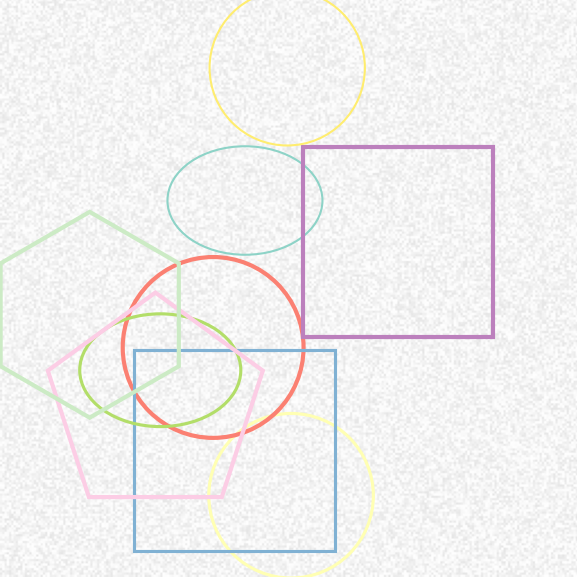[{"shape": "oval", "thickness": 1, "radius": 0.67, "center": [0.424, 0.652]}, {"shape": "circle", "thickness": 1.5, "radius": 0.71, "center": [0.504, 0.141]}, {"shape": "circle", "thickness": 2, "radius": 0.78, "center": [0.369, 0.397]}, {"shape": "square", "thickness": 1.5, "radius": 0.87, "center": [0.406, 0.219]}, {"shape": "oval", "thickness": 1.5, "radius": 0.7, "center": [0.278, 0.358]}, {"shape": "pentagon", "thickness": 2, "radius": 0.98, "center": [0.269, 0.297]}, {"shape": "square", "thickness": 2, "radius": 0.82, "center": [0.689, 0.579]}, {"shape": "hexagon", "thickness": 2, "radius": 0.89, "center": [0.155, 0.454]}, {"shape": "circle", "thickness": 1, "radius": 0.67, "center": [0.497, 0.882]}]